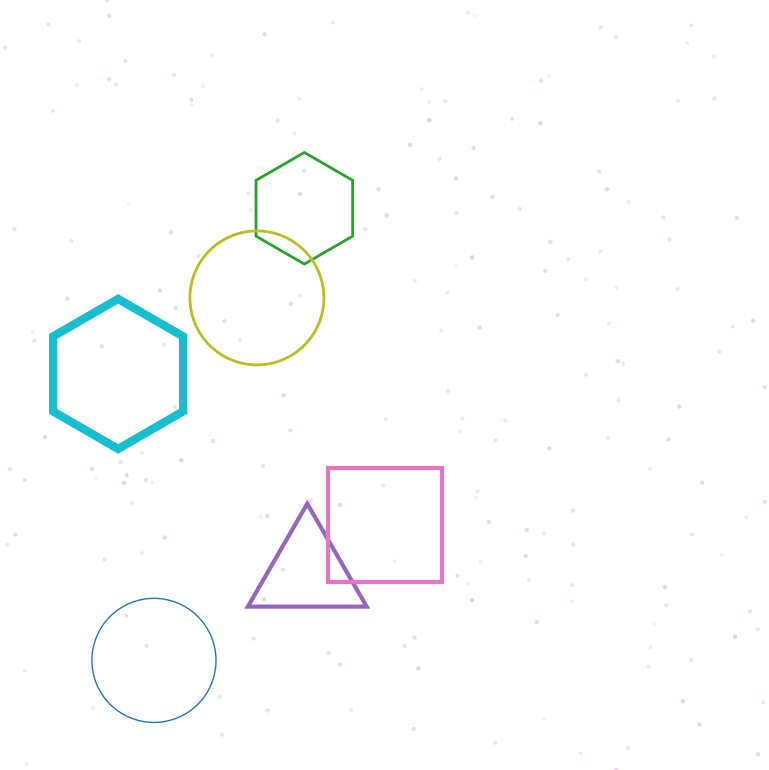[{"shape": "circle", "thickness": 0.5, "radius": 0.4, "center": [0.2, 0.142]}, {"shape": "hexagon", "thickness": 1, "radius": 0.36, "center": [0.395, 0.73]}, {"shape": "triangle", "thickness": 1.5, "radius": 0.45, "center": [0.399, 0.257]}, {"shape": "square", "thickness": 1.5, "radius": 0.37, "center": [0.5, 0.318]}, {"shape": "circle", "thickness": 1, "radius": 0.44, "center": [0.334, 0.613]}, {"shape": "hexagon", "thickness": 3, "radius": 0.49, "center": [0.153, 0.514]}]